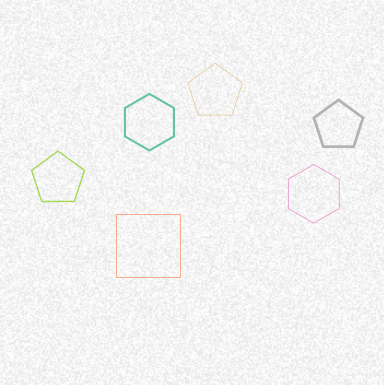[{"shape": "hexagon", "thickness": 1.5, "radius": 0.37, "center": [0.388, 0.683]}, {"shape": "square", "thickness": 0.5, "radius": 0.41, "center": [0.384, 0.362]}, {"shape": "hexagon", "thickness": 0.5, "radius": 0.38, "center": [0.815, 0.497]}, {"shape": "pentagon", "thickness": 1, "radius": 0.36, "center": [0.151, 0.535]}, {"shape": "pentagon", "thickness": 0.5, "radius": 0.37, "center": [0.559, 0.761]}, {"shape": "pentagon", "thickness": 2, "radius": 0.34, "center": [0.879, 0.673]}]